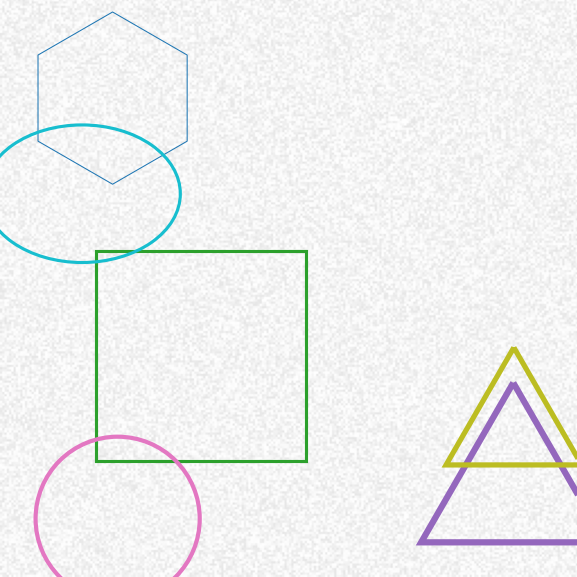[{"shape": "hexagon", "thickness": 0.5, "radius": 0.75, "center": [0.195, 0.829]}, {"shape": "square", "thickness": 1.5, "radius": 0.91, "center": [0.349, 0.382]}, {"shape": "triangle", "thickness": 3, "radius": 0.92, "center": [0.889, 0.152]}, {"shape": "circle", "thickness": 2, "radius": 0.71, "center": [0.204, 0.101]}, {"shape": "triangle", "thickness": 2.5, "radius": 0.68, "center": [0.89, 0.262]}, {"shape": "oval", "thickness": 1.5, "radius": 0.85, "center": [0.142, 0.664]}]